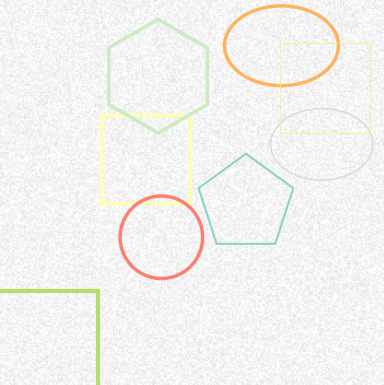[{"shape": "pentagon", "thickness": 1.5, "radius": 0.65, "center": [0.639, 0.471]}, {"shape": "square", "thickness": 2.5, "radius": 0.57, "center": [0.377, 0.587]}, {"shape": "circle", "thickness": 2.5, "radius": 0.54, "center": [0.419, 0.384]}, {"shape": "oval", "thickness": 2.5, "radius": 0.74, "center": [0.731, 0.881]}, {"shape": "square", "thickness": 3, "radius": 0.65, "center": [0.126, 0.114]}, {"shape": "oval", "thickness": 1, "radius": 0.66, "center": [0.836, 0.625]}, {"shape": "hexagon", "thickness": 2.5, "radius": 0.74, "center": [0.411, 0.802]}, {"shape": "square", "thickness": 0.5, "radius": 0.58, "center": [0.844, 0.772]}]